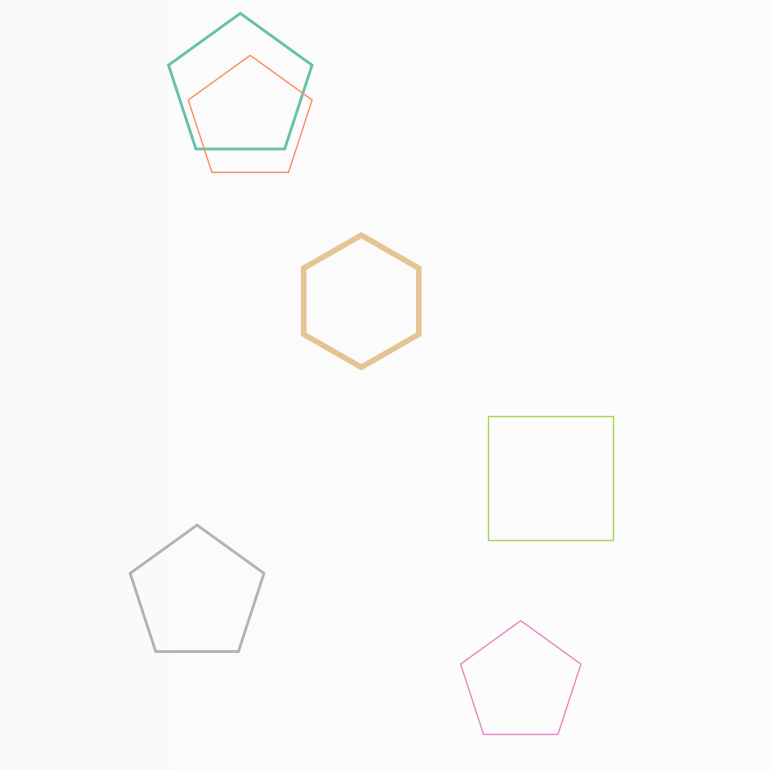[{"shape": "pentagon", "thickness": 1, "radius": 0.49, "center": [0.31, 0.885]}, {"shape": "pentagon", "thickness": 0.5, "radius": 0.42, "center": [0.323, 0.844]}, {"shape": "pentagon", "thickness": 0.5, "radius": 0.41, "center": [0.672, 0.112]}, {"shape": "square", "thickness": 0.5, "radius": 0.4, "center": [0.71, 0.38]}, {"shape": "hexagon", "thickness": 2, "radius": 0.43, "center": [0.466, 0.609]}, {"shape": "pentagon", "thickness": 1, "radius": 0.45, "center": [0.254, 0.227]}]